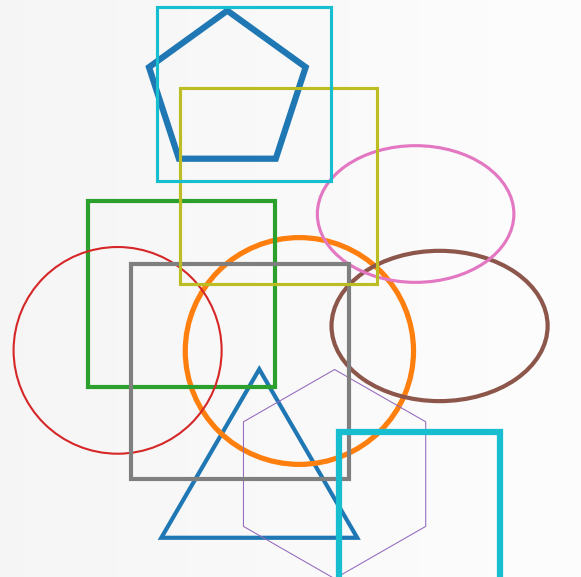[{"shape": "triangle", "thickness": 2, "radius": 0.97, "center": [0.446, 0.165]}, {"shape": "pentagon", "thickness": 3, "radius": 0.71, "center": [0.391, 0.839]}, {"shape": "circle", "thickness": 2.5, "radius": 0.98, "center": [0.515, 0.391]}, {"shape": "square", "thickness": 2, "radius": 0.8, "center": [0.312, 0.49]}, {"shape": "circle", "thickness": 1, "radius": 0.89, "center": [0.202, 0.392]}, {"shape": "hexagon", "thickness": 0.5, "radius": 0.91, "center": [0.576, 0.178]}, {"shape": "oval", "thickness": 2, "radius": 0.93, "center": [0.756, 0.435]}, {"shape": "oval", "thickness": 1.5, "radius": 0.85, "center": [0.715, 0.629]}, {"shape": "square", "thickness": 2, "radius": 0.93, "center": [0.413, 0.356]}, {"shape": "square", "thickness": 1.5, "radius": 0.85, "center": [0.479, 0.678]}, {"shape": "square", "thickness": 3, "radius": 0.7, "center": [0.722, 0.112]}, {"shape": "square", "thickness": 1.5, "radius": 0.75, "center": [0.42, 0.836]}]